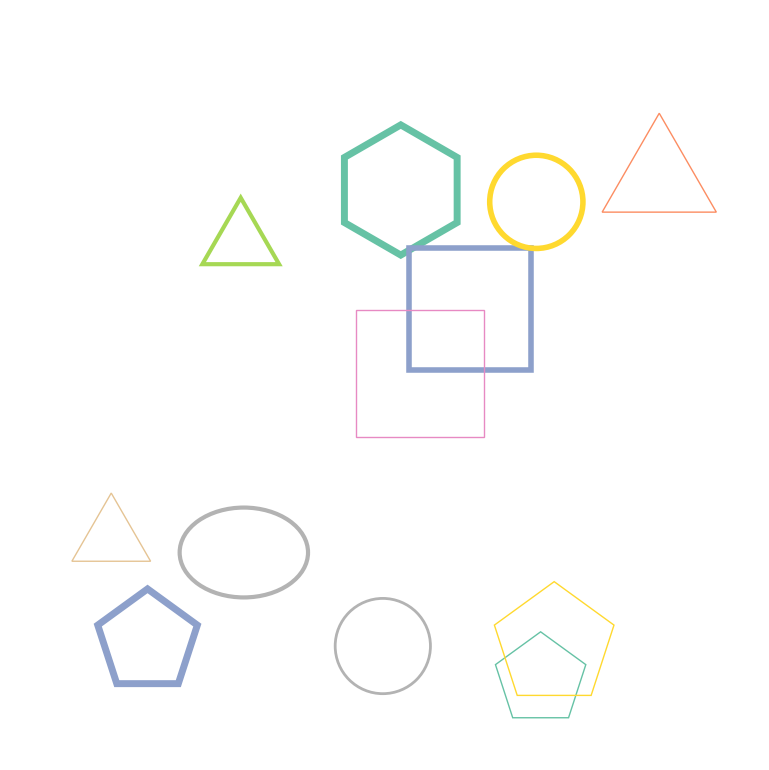[{"shape": "hexagon", "thickness": 2.5, "radius": 0.42, "center": [0.52, 0.753]}, {"shape": "pentagon", "thickness": 0.5, "radius": 0.31, "center": [0.702, 0.118]}, {"shape": "triangle", "thickness": 0.5, "radius": 0.43, "center": [0.856, 0.767]}, {"shape": "pentagon", "thickness": 2.5, "radius": 0.34, "center": [0.192, 0.167]}, {"shape": "square", "thickness": 2, "radius": 0.4, "center": [0.611, 0.599]}, {"shape": "square", "thickness": 0.5, "radius": 0.41, "center": [0.545, 0.515]}, {"shape": "triangle", "thickness": 1.5, "radius": 0.29, "center": [0.313, 0.686]}, {"shape": "pentagon", "thickness": 0.5, "radius": 0.41, "center": [0.72, 0.163]}, {"shape": "circle", "thickness": 2, "radius": 0.3, "center": [0.697, 0.738]}, {"shape": "triangle", "thickness": 0.5, "radius": 0.3, "center": [0.144, 0.301]}, {"shape": "circle", "thickness": 1, "radius": 0.31, "center": [0.497, 0.161]}, {"shape": "oval", "thickness": 1.5, "radius": 0.42, "center": [0.317, 0.282]}]